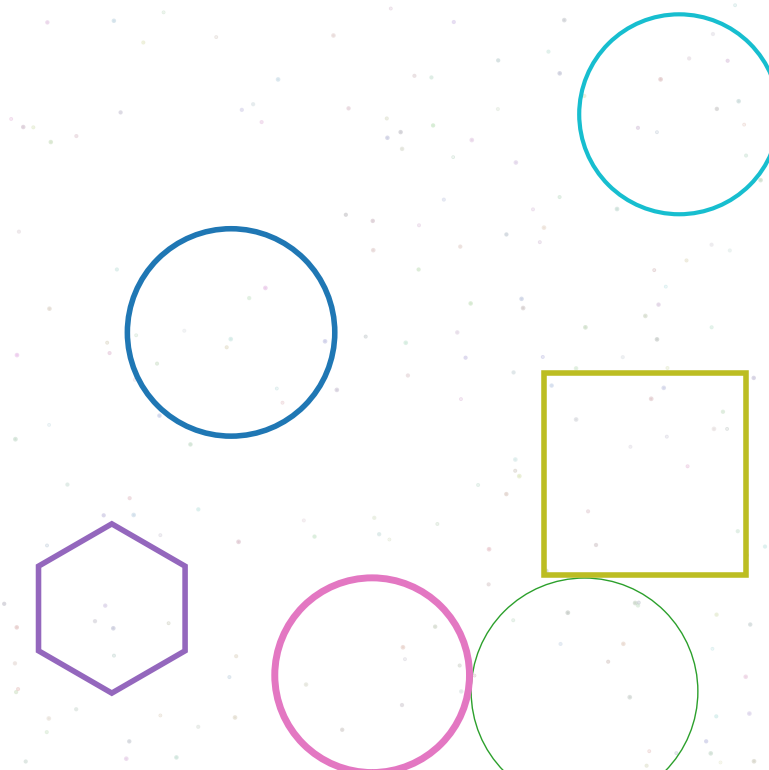[{"shape": "circle", "thickness": 2, "radius": 0.67, "center": [0.3, 0.568]}, {"shape": "circle", "thickness": 0.5, "radius": 0.74, "center": [0.759, 0.102]}, {"shape": "hexagon", "thickness": 2, "radius": 0.55, "center": [0.145, 0.21]}, {"shape": "circle", "thickness": 2.5, "radius": 0.63, "center": [0.483, 0.123]}, {"shape": "square", "thickness": 2, "radius": 0.66, "center": [0.838, 0.384]}, {"shape": "circle", "thickness": 1.5, "radius": 0.65, "center": [0.882, 0.852]}]